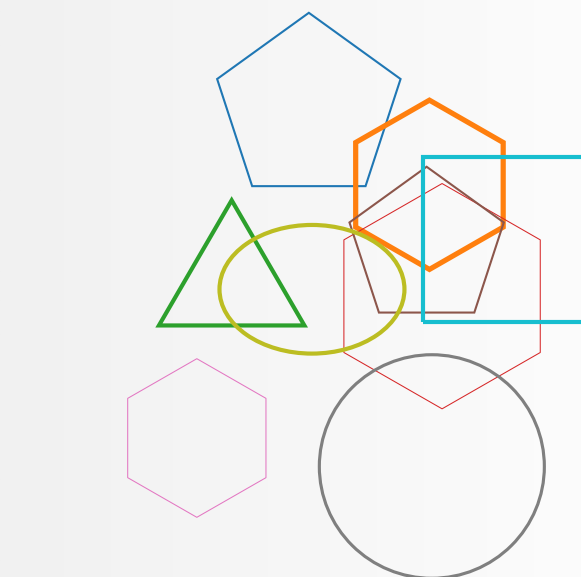[{"shape": "pentagon", "thickness": 1, "radius": 0.83, "center": [0.531, 0.811]}, {"shape": "hexagon", "thickness": 2.5, "radius": 0.73, "center": [0.739, 0.679]}, {"shape": "triangle", "thickness": 2, "radius": 0.72, "center": [0.399, 0.508]}, {"shape": "hexagon", "thickness": 0.5, "radius": 0.98, "center": [0.761, 0.486]}, {"shape": "pentagon", "thickness": 1, "radius": 0.7, "center": [0.734, 0.571]}, {"shape": "hexagon", "thickness": 0.5, "radius": 0.69, "center": [0.339, 0.241]}, {"shape": "circle", "thickness": 1.5, "radius": 0.97, "center": [0.743, 0.191]}, {"shape": "oval", "thickness": 2, "radius": 0.8, "center": [0.537, 0.498]}, {"shape": "square", "thickness": 2, "radius": 0.71, "center": [0.87, 0.584]}]